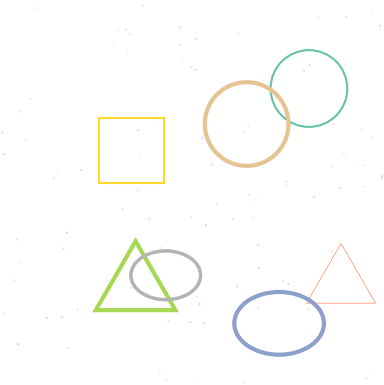[{"shape": "circle", "thickness": 1.5, "radius": 0.5, "center": [0.802, 0.77]}, {"shape": "triangle", "thickness": 0.5, "radius": 0.52, "center": [0.886, 0.264]}, {"shape": "oval", "thickness": 3, "radius": 0.58, "center": [0.725, 0.16]}, {"shape": "triangle", "thickness": 3, "radius": 0.6, "center": [0.352, 0.254]}, {"shape": "square", "thickness": 1.5, "radius": 0.42, "center": [0.341, 0.61]}, {"shape": "circle", "thickness": 3, "radius": 0.54, "center": [0.641, 0.678]}, {"shape": "oval", "thickness": 2.5, "radius": 0.45, "center": [0.43, 0.285]}]